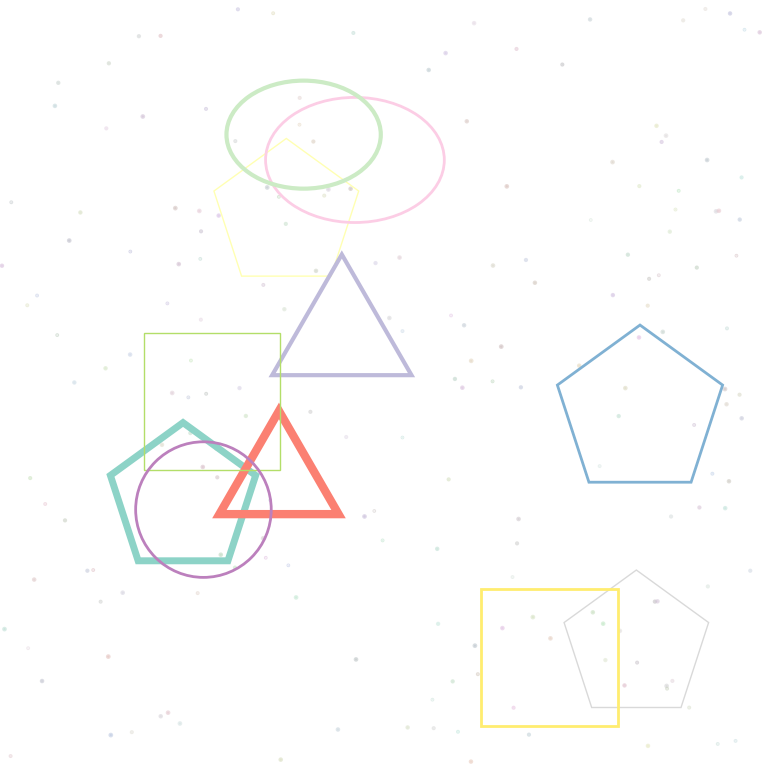[{"shape": "pentagon", "thickness": 2.5, "radius": 0.5, "center": [0.238, 0.352]}, {"shape": "pentagon", "thickness": 0.5, "radius": 0.49, "center": [0.372, 0.721]}, {"shape": "triangle", "thickness": 1.5, "radius": 0.52, "center": [0.444, 0.565]}, {"shape": "triangle", "thickness": 3, "radius": 0.45, "center": [0.362, 0.377]}, {"shape": "pentagon", "thickness": 1, "radius": 0.56, "center": [0.831, 0.465]}, {"shape": "square", "thickness": 0.5, "radius": 0.44, "center": [0.275, 0.478]}, {"shape": "oval", "thickness": 1, "radius": 0.58, "center": [0.461, 0.792]}, {"shape": "pentagon", "thickness": 0.5, "radius": 0.49, "center": [0.826, 0.161]}, {"shape": "circle", "thickness": 1, "radius": 0.44, "center": [0.264, 0.338]}, {"shape": "oval", "thickness": 1.5, "radius": 0.5, "center": [0.394, 0.825]}, {"shape": "square", "thickness": 1, "radius": 0.45, "center": [0.714, 0.146]}]